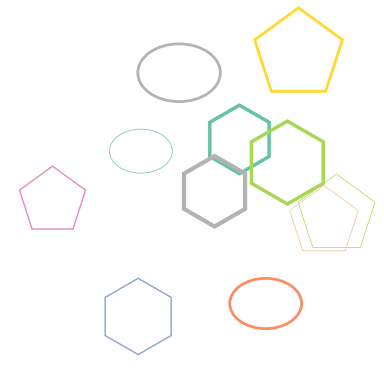[{"shape": "oval", "thickness": 0.5, "radius": 0.41, "center": [0.366, 0.607]}, {"shape": "hexagon", "thickness": 2.5, "radius": 0.44, "center": [0.622, 0.638]}, {"shape": "oval", "thickness": 2, "radius": 0.47, "center": [0.69, 0.212]}, {"shape": "hexagon", "thickness": 1, "radius": 0.5, "center": [0.359, 0.178]}, {"shape": "pentagon", "thickness": 1, "radius": 0.45, "center": [0.136, 0.478]}, {"shape": "hexagon", "thickness": 2.5, "radius": 0.54, "center": [0.746, 0.578]}, {"shape": "pentagon", "thickness": 0.5, "radius": 0.53, "center": [0.874, 0.443]}, {"shape": "pentagon", "thickness": 2, "radius": 0.6, "center": [0.775, 0.86]}, {"shape": "pentagon", "thickness": 0.5, "radius": 0.47, "center": [0.842, 0.424]}, {"shape": "oval", "thickness": 2, "radius": 0.54, "center": [0.465, 0.811]}, {"shape": "hexagon", "thickness": 3, "radius": 0.46, "center": [0.557, 0.503]}]